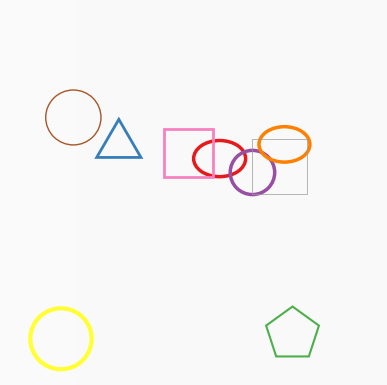[{"shape": "oval", "thickness": 2.5, "radius": 0.34, "center": [0.567, 0.588]}, {"shape": "triangle", "thickness": 2, "radius": 0.33, "center": [0.307, 0.624]}, {"shape": "pentagon", "thickness": 1.5, "radius": 0.36, "center": [0.755, 0.132]}, {"shape": "circle", "thickness": 2.5, "radius": 0.29, "center": [0.652, 0.552]}, {"shape": "oval", "thickness": 2.5, "radius": 0.33, "center": [0.734, 0.625]}, {"shape": "circle", "thickness": 3, "radius": 0.4, "center": [0.157, 0.12]}, {"shape": "circle", "thickness": 1, "radius": 0.36, "center": [0.189, 0.695]}, {"shape": "square", "thickness": 2, "radius": 0.31, "center": [0.486, 0.603]}, {"shape": "square", "thickness": 0.5, "radius": 0.36, "center": [0.721, 0.567]}]